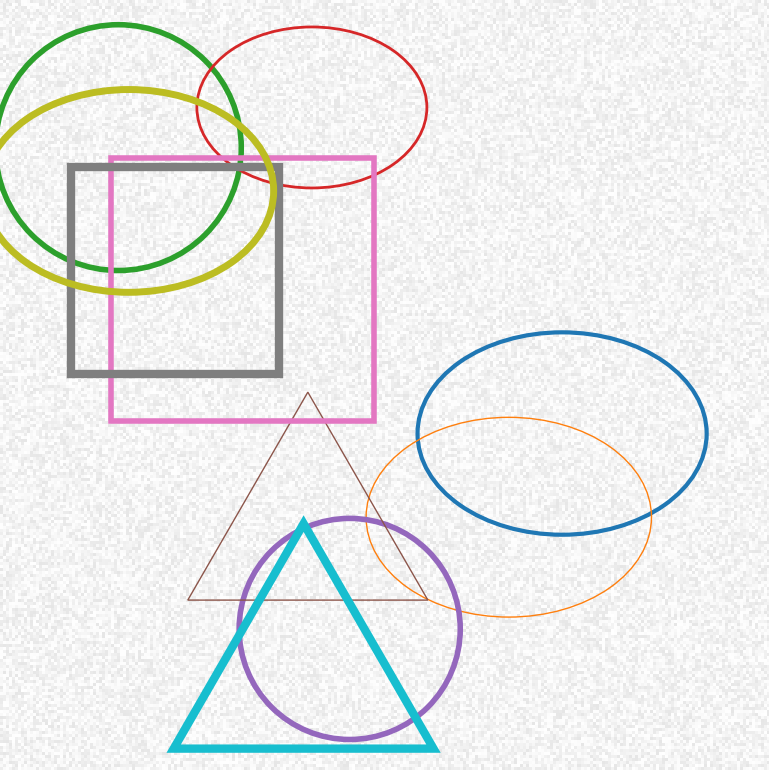[{"shape": "oval", "thickness": 1.5, "radius": 0.94, "center": [0.73, 0.437]}, {"shape": "oval", "thickness": 0.5, "radius": 0.93, "center": [0.661, 0.328]}, {"shape": "circle", "thickness": 2, "radius": 0.8, "center": [0.154, 0.808]}, {"shape": "oval", "thickness": 1, "radius": 0.75, "center": [0.405, 0.86]}, {"shape": "circle", "thickness": 2, "radius": 0.72, "center": [0.454, 0.183]}, {"shape": "triangle", "thickness": 0.5, "radius": 0.9, "center": [0.4, 0.311]}, {"shape": "square", "thickness": 2, "radius": 0.85, "center": [0.315, 0.624]}, {"shape": "square", "thickness": 3, "radius": 0.67, "center": [0.227, 0.649]}, {"shape": "oval", "thickness": 2.5, "radius": 0.94, "center": [0.167, 0.752]}, {"shape": "triangle", "thickness": 3, "radius": 0.97, "center": [0.394, 0.125]}]